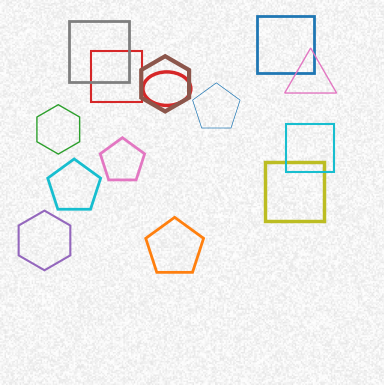[{"shape": "square", "thickness": 2, "radius": 0.37, "center": [0.742, 0.884]}, {"shape": "pentagon", "thickness": 0.5, "radius": 0.32, "center": [0.562, 0.72]}, {"shape": "pentagon", "thickness": 2, "radius": 0.39, "center": [0.454, 0.357]}, {"shape": "hexagon", "thickness": 1, "radius": 0.32, "center": [0.151, 0.664]}, {"shape": "square", "thickness": 1.5, "radius": 0.33, "center": [0.303, 0.8]}, {"shape": "oval", "thickness": 2.5, "radius": 0.31, "center": [0.433, 0.77]}, {"shape": "hexagon", "thickness": 1.5, "radius": 0.39, "center": [0.116, 0.375]}, {"shape": "hexagon", "thickness": 3, "radius": 0.36, "center": [0.429, 0.782]}, {"shape": "triangle", "thickness": 1, "radius": 0.39, "center": [0.807, 0.797]}, {"shape": "pentagon", "thickness": 2, "radius": 0.3, "center": [0.318, 0.582]}, {"shape": "square", "thickness": 2, "radius": 0.39, "center": [0.257, 0.866]}, {"shape": "square", "thickness": 2.5, "radius": 0.38, "center": [0.765, 0.503]}, {"shape": "pentagon", "thickness": 2, "radius": 0.36, "center": [0.193, 0.515]}, {"shape": "square", "thickness": 1.5, "radius": 0.31, "center": [0.806, 0.615]}]